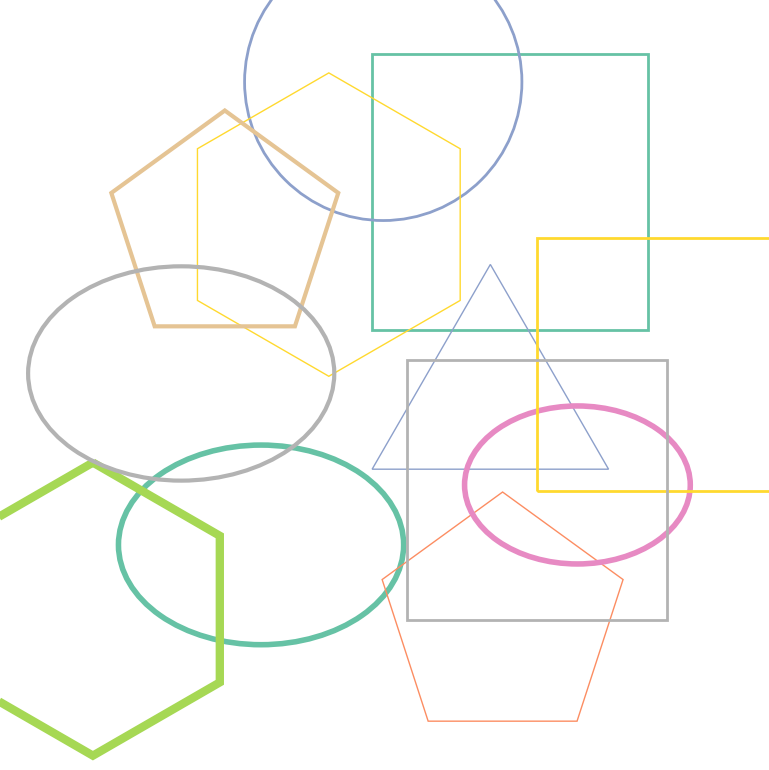[{"shape": "square", "thickness": 1, "radius": 0.9, "center": [0.663, 0.751]}, {"shape": "oval", "thickness": 2, "radius": 0.93, "center": [0.339, 0.292]}, {"shape": "pentagon", "thickness": 0.5, "radius": 0.82, "center": [0.653, 0.196]}, {"shape": "triangle", "thickness": 0.5, "radius": 0.89, "center": [0.637, 0.479]}, {"shape": "circle", "thickness": 1, "radius": 0.9, "center": [0.498, 0.894]}, {"shape": "oval", "thickness": 2, "radius": 0.73, "center": [0.75, 0.37]}, {"shape": "hexagon", "thickness": 3, "radius": 0.95, "center": [0.121, 0.209]}, {"shape": "hexagon", "thickness": 0.5, "radius": 0.99, "center": [0.427, 0.708]}, {"shape": "square", "thickness": 1, "radius": 0.82, "center": [0.861, 0.527]}, {"shape": "pentagon", "thickness": 1.5, "radius": 0.77, "center": [0.292, 0.702]}, {"shape": "oval", "thickness": 1.5, "radius": 0.99, "center": [0.235, 0.515]}, {"shape": "square", "thickness": 1, "radius": 0.85, "center": [0.698, 0.364]}]